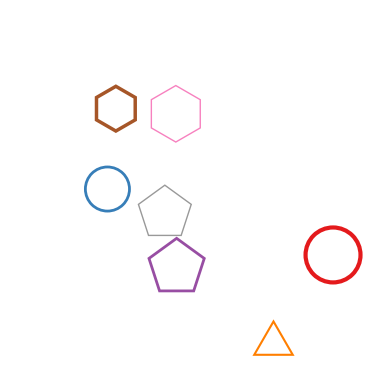[{"shape": "circle", "thickness": 3, "radius": 0.36, "center": [0.865, 0.338]}, {"shape": "circle", "thickness": 2, "radius": 0.29, "center": [0.279, 0.509]}, {"shape": "pentagon", "thickness": 2, "radius": 0.38, "center": [0.459, 0.305]}, {"shape": "triangle", "thickness": 1.5, "radius": 0.29, "center": [0.71, 0.107]}, {"shape": "hexagon", "thickness": 2.5, "radius": 0.29, "center": [0.301, 0.718]}, {"shape": "hexagon", "thickness": 1, "radius": 0.37, "center": [0.457, 0.704]}, {"shape": "pentagon", "thickness": 1, "radius": 0.36, "center": [0.428, 0.447]}]